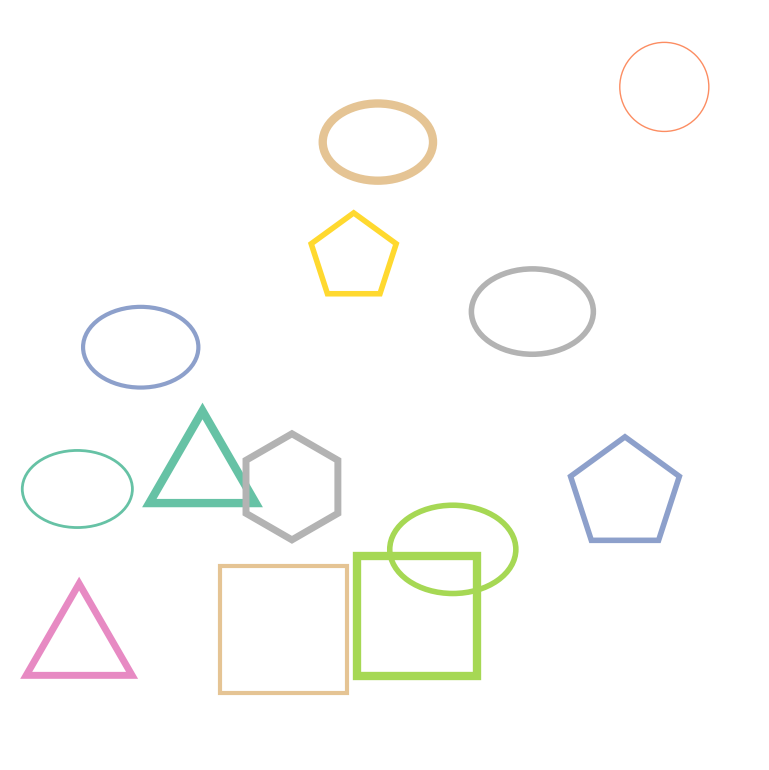[{"shape": "triangle", "thickness": 3, "radius": 0.4, "center": [0.263, 0.387]}, {"shape": "oval", "thickness": 1, "radius": 0.36, "center": [0.1, 0.365]}, {"shape": "circle", "thickness": 0.5, "radius": 0.29, "center": [0.863, 0.887]}, {"shape": "oval", "thickness": 1.5, "radius": 0.37, "center": [0.183, 0.549]}, {"shape": "pentagon", "thickness": 2, "radius": 0.37, "center": [0.812, 0.358]}, {"shape": "triangle", "thickness": 2.5, "radius": 0.4, "center": [0.103, 0.163]}, {"shape": "oval", "thickness": 2, "radius": 0.41, "center": [0.588, 0.287]}, {"shape": "square", "thickness": 3, "radius": 0.39, "center": [0.542, 0.2]}, {"shape": "pentagon", "thickness": 2, "radius": 0.29, "center": [0.459, 0.665]}, {"shape": "square", "thickness": 1.5, "radius": 0.41, "center": [0.368, 0.182]}, {"shape": "oval", "thickness": 3, "radius": 0.36, "center": [0.491, 0.815]}, {"shape": "hexagon", "thickness": 2.5, "radius": 0.34, "center": [0.379, 0.368]}, {"shape": "oval", "thickness": 2, "radius": 0.4, "center": [0.691, 0.595]}]